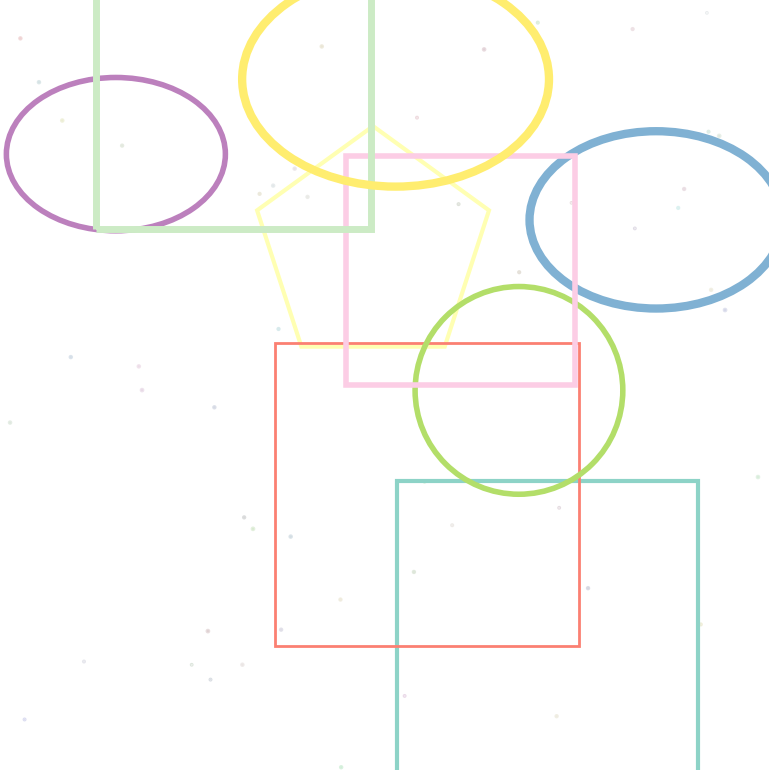[{"shape": "square", "thickness": 1.5, "radius": 0.98, "center": [0.711, 0.18]}, {"shape": "pentagon", "thickness": 1.5, "radius": 0.79, "center": [0.484, 0.678]}, {"shape": "square", "thickness": 1, "radius": 0.99, "center": [0.554, 0.358]}, {"shape": "oval", "thickness": 3, "radius": 0.82, "center": [0.852, 0.714]}, {"shape": "circle", "thickness": 2, "radius": 0.67, "center": [0.674, 0.493]}, {"shape": "square", "thickness": 2, "radius": 0.74, "center": [0.598, 0.649]}, {"shape": "oval", "thickness": 2, "radius": 0.71, "center": [0.15, 0.8]}, {"shape": "square", "thickness": 2.5, "radius": 0.89, "center": [0.304, 0.882]}, {"shape": "oval", "thickness": 3, "radius": 1.0, "center": [0.514, 0.897]}]